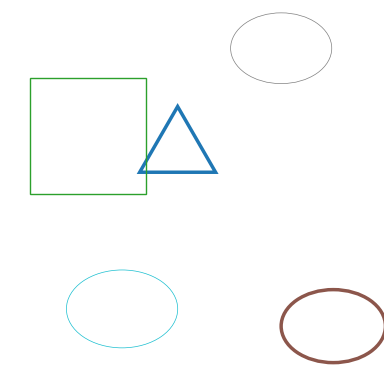[{"shape": "triangle", "thickness": 2.5, "radius": 0.57, "center": [0.461, 0.61]}, {"shape": "square", "thickness": 1, "radius": 0.75, "center": [0.229, 0.647]}, {"shape": "oval", "thickness": 2.5, "radius": 0.68, "center": [0.866, 0.153]}, {"shape": "oval", "thickness": 0.5, "radius": 0.66, "center": [0.73, 0.875]}, {"shape": "oval", "thickness": 0.5, "radius": 0.72, "center": [0.317, 0.198]}]